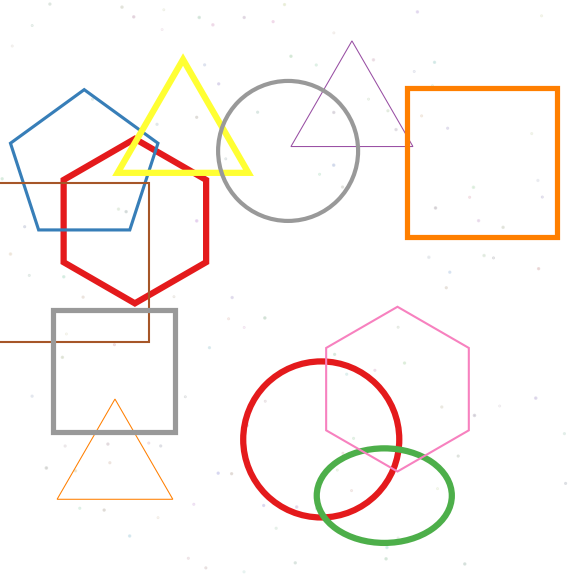[{"shape": "circle", "thickness": 3, "radius": 0.68, "center": [0.556, 0.238]}, {"shape": "hexagon", "thickness": 3, "radius": 0.71, "center": [0.234, 0.616]}, {"shape": "pentagon", "thickness": 1.5, "radius": 0.67, "center": [0.146, 0.71]}, {"shape": "oval", "thickness": 3, "radius": 0.58, "center": [0.665, 0.141]}, {"shape": "triangle", "thickness": 0.5, "radius": 0.61, "center": [0.609, 0.806]}, {"shape": "triangle", "thickness": 0.5, "radius": 0.58, "center": [0.199, 0.192]}, {"shape": "square", "thickness": 2.5, "radius": 0.65, "center": [0.834, 0.717]}, {"shape": "triangle", "thickness": 3, "radius": 0.65, "center": [0.317, 0.765]}, {"shape": "square", "thickness": 1, "radius": 0.69, "center": [0.12, 0.544]}, {"shape": "hexagon", "thickness": 1, "radius": 0.71, "center": [0.688, 0.325]}, {"shape": "square", "thickness": 2.5, "radius": 0.53, "center": [0.198, 0.357]}, {"shape": "circle", "thickness": 2, "radius": 0.61, "center": [0.499, 0.738]}]